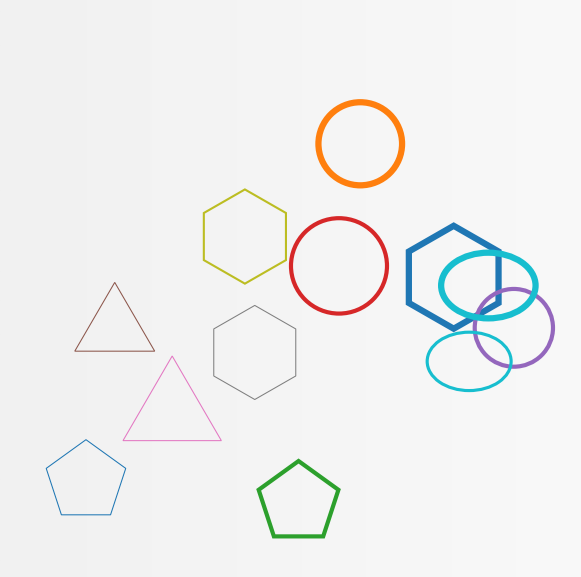[{"shape": "hexagon", "thickness": 3, "radius": 0.45, "center": [0.781, 0.519]}, {"shape": "pentagon", "thickness": 0.5, "radius": 0.36, "center": [0.148, 0.166]}, {"shape": "circle", "thickness": 3, "radius": 0.36, "center": [0.62, 0.75]}, {"shape": "pentagon", "thickness": 2, "radius": 0.36, "center": [0.514, 0.129]}, {"shape": "circle", "thickness": 2, "radius": 0.41, "center": [0.583, 0.539]}, {"shape": "circle", "thickness": 2, "radius": 0.34, "center": [0.884, 0.431]}, {"shape": "triangle", "thickness": 0.5, "radius": 0.4, "center": [0.197, 0.431]}, {"shape": "triangle", "thickness": 0.5, "radius": 0.49, "center": [0.296, 0.285]}, {"shape": "hexagon", "thickness": 0.5, "radius": 0.41, "center": [0.438, 0.389]}, {"shape": "hexagon", "thickness": 1, "radius": 0.41, "center": [0.421, 0.59]}, {"shape": "oval", "thickness": 1.5, "radius": 0.36, "center": [0.807, 0.373]}, {"shape": "oval", "thickness": 3, "radius": 0.41, "center": [0.84, 0.505]}]